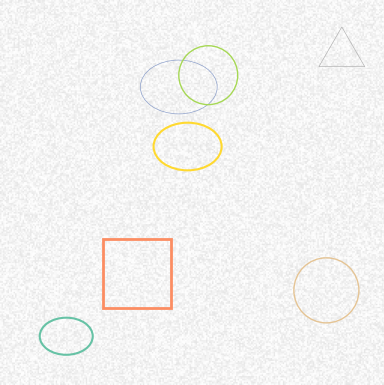[{"shape": "oval", "thickness": 1.5, "radius": 0.34, "center": [0.172, 0.127]}, {"shape": "square", "thickness": 2, "radius": 0.44, "center": [0.356, 0.289]}, {"shape": "oval", "thickness": 0.5, "radius": 0.5, "center": [0.464, 0.774]}, {"shape": "circle", "thickness": 1, "radius": 0.38, "center": [0.541, 0.805]}, {"shape": "oval", "thickness": 1.5, "radius": 0.44, "center": [0.487, 0.619]}, {"shape": "circle", "thickness": 1, "radius": 0.42, "center": [0.848, 0.246]}, {"shape": "triangle", "thickness": 0.5, "radius": 0.34, "center": [0.888, 0.861]}]